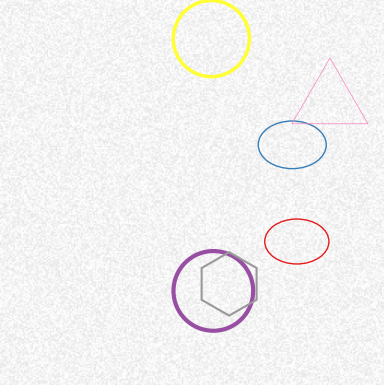[{"shape": "oval", "thickness": 1, "radius": 0.42, "center": [0.771, 0.373]}, {"shape": "oval", "thickness": 1, "radius": 0.44, "center": [0.759, 0.624]}, {"shape": "circle", "thickness": 3, "radius": 0.52, "center": [0.554, 0.244]}, {"shape": "circle", "thickness": 2.5, "radius": 0.49, "center": [0.549, 0.9]}, {"shape": "triangle", "thickness": 0.5, "radius": 0.57, "center": [0.857, 0.736]}, {"shape": "hexagon", "thickness": 1.5, "radius": 0.41, "center": [0.595, 0.263]}]